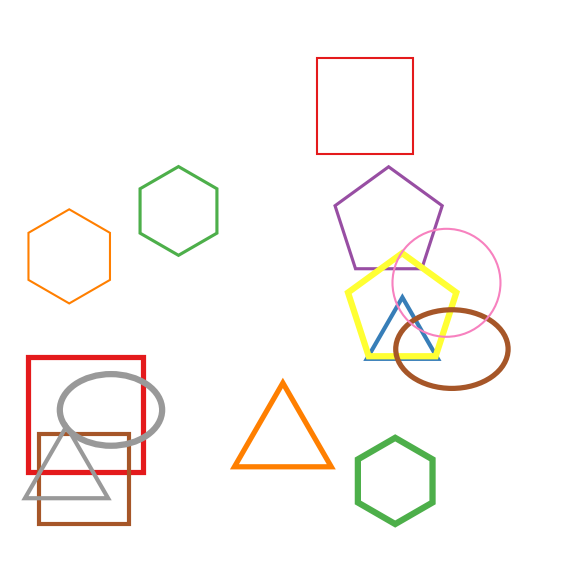[{"shape": "square", "thickness": 2.5, "radius": 0.5, "center": [0.148, 0.282]}, {"shape": "square", "thickness": 1, "radius": 0.41, "center": [0.632, 0.816]}, {"shape": "triangle", "thickness": 2, "radius": 0.35, "center": [0.697, 0.413]}, {"shape": "hexagon", "thickness": 3, "radius": 0.37, "center": [0.684, 0.166]}, {"shape": "hexagon", "thickness": 1.5, "radius": 0.38, "center": [0.309, 0.634]}, {"shape": "pentagon", "thickness": 1.5, "radius": 0.49, "center": [0.673, 0.613]}, {"shape": "hexagon", "thickness": 1, "radius": 0.41, "center": [0.12, 0.555]}, {"shape": "triangle", "thickness": 2.5, "radius": 0.48, "center": [0.49, 0.239]}, {"shape": "pentagon", "thickness": 3, "radius": 0.49, "center": [0.696, 0.462]}, {"shape": "square", "thickness": 2, "radius": 0.39, "center": [0.145, 0.17]}, {"shape": "oval", "thickness": 2.5, "radius": 0.49, "center": [0.783, 0.395]}, {"shape": "circle", "thickness": 1, "radius": 0.47, "center": [0.773, 0.509]}, {"shape": "triangle", "thickness": 2, "radius": 0.42, "center": [0.115, 0.178]}, {"shape": "oval", "thickness": 3, "radius": 0.44, "center": [0.192, 0.289]}]